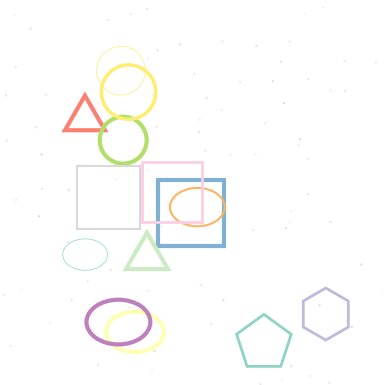[{"shape": "oval", "thickness": 0.5, "radius": 0.29, "center": [0.221, 0.339]}, {"shape": "pentagon", "thickness": 2, "radius": 0.37, "center": [0.685, 0.109]}, {"shape": "oval", "thickness": 3, "radius": 0.38, "center": [0.351, 0.138]}, {"shape": "hexagon", "thickness": 2, "radius": 0.34, "center": [0.846, 0.184]}, {"shape": "triangle", "thickness": 3, "radius": 0.3, "center": [0.221, 0.692]}, {"shape": "square", "thickness": 3, "radius": 0.43, "center": [0.497, 0.446]}, {"shape": "oval", "thickness": 1.5, "radius": 0.36, "center": [0.513, 0.462]}, {"shape": "circle", "thickness": 3, "radius": 0.3, "center": [0.32, 0.636]}, {"shape": "square", "thickness": 2, "radius": 0.39, "center": [0.447, 0.501]}, {"shape": "square", "thickness": 1.5, "radius": 0.41, "center": [0.282, 0.488]}, {"shape": "oval", "thickness": 3, "radius": 0.41, "center": [0.308, 0.163]}, {"shape": "triangle", "thickness": 3, "radius": 0.31, "center": [0.382, 0.333]}, {"shape": "circle", "thickness": 0.5, "radius": 0.32, "center": [0.314, 0.816]}, {"shape": "circle", "thickness": 2.5, "radius": 0.35, "center": [0.334, 0.761]}]